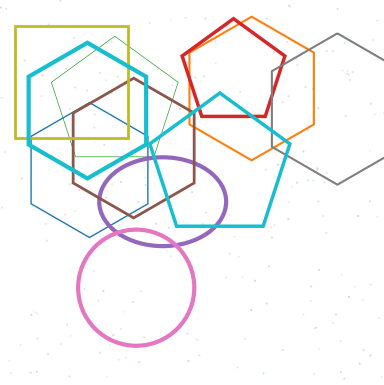[{"shape": "hexagon", "thickness": 1, "radius": 0.88, "center": [0.232, 0.558]}, {"shape": "hexagon", "thickness": 1.5, "radius": 0.93, "center": [0.654, 0.77]}, {"shape": "pentagon", "thickness": 0.5, "radius": 0.87, "center": [0.298, 0.733]}, {"shape": "pentagon", "thickness": 2.5, "radius": 0.7, "center": [0.607, 0.811]}, {"shape": "oval", "thickness": 3, "radius": 0.82, "center": [0.423, 0.476]}, {"shape": "hexagon", "thickness": 2, "radius": 0.91, "center": [0.347, 0.615]}, {"shape": "circle", "thickness": 3, "radius": 0.75, "center": [0.354, 0.253]}, {"shape": "hexagon", "thickness": 1.5, "radius": 0.98, "center": [0.876, 0.717]}, {"shape": "square", "thickness": 2, "radius": 0.73, "center": [0.186, 0.787]}, {"shape": "hexagon", "thickness": 3, "radius": 0.88, "center": [0.227, 0.713]}, {"shape": "pentagon", "thickness": 2.5, "radius": 0.96, "center": [0.571, 0.567]}]